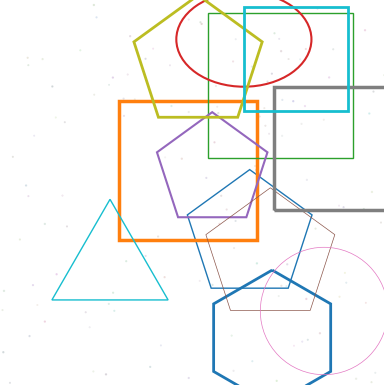[{"shape": "pentagon", "thickness": 1, "radius": 0.85, "center": [0.649, 0.389]}, {"shape": "hexagon", "thickness": 2, "radius": 0.88, "center": [0.707, 0.123]}, {"shape": "square", "thickness": 2.5, "radius": 0.9, "center": [0.488, 0.557]}, {"shape": "square", "thickness": 1, "radius": 0.94, "center": [0.728, 0.777]}, {"shape": "oval", "thickness": 1.5, "radius": 0.88, "center": [0.633, 0.898]}, {"shape": "pentagon", "thickness": 1.5, "radius": 0.75, "center": [0.551, 0.558]}, {"shape": "pentagon", "thickness": 0.5, "radius": 0.88, "center": [0.702, 0.336]}, {"shape": "circle", "thickness": 0.5, "radius": 0.83, "center": [0.842, 0.192]}, {"shape": "square", "thickness": 2.5, "radius": 0.8, "center": [0.871, 0.614]}, {"shape": "pentagon", "thickness": 2, "radius": 0.88, "center": [0.514, 0.837]}, {"shape": "square", "thickness": 2, "radius": 0.68, "center": [0.769, 0.847]}, {"shape": "triangle", "thickness": 1, "radius": 0.87, "center": [0.286, 0.308]}]